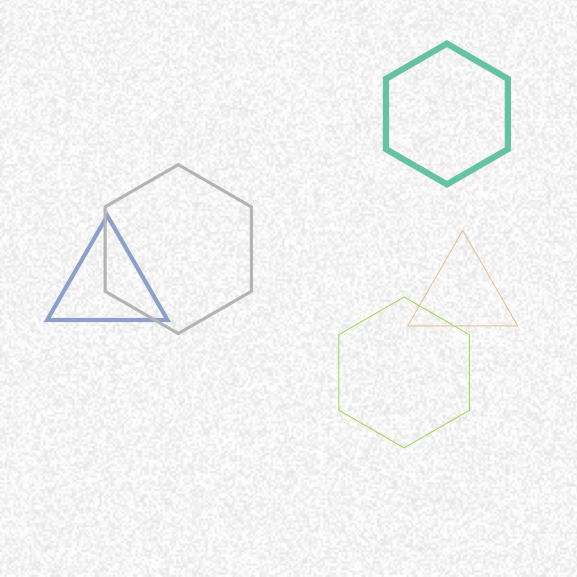[{"shape": "hexagon", "thickness": 3, "radius": 0.61, "center": [0.774, 0.802]}, {"shape": "triangle", "thickness": 2, "radius": 0.6, "center": [0.186, 0.505]}, {"shape": "hexagon", "thickness": 0.5, "radius": 0.65, "center": [0.7, 0.354]}, {"shape": "triangle", "thickness": 0.5, "radius": 0.55, "center": [0.801, 0.49]}, {"shape": "hexagon", "thickness": 1.5, "radius": 0.73, "center": [0.309, 0.568]}]